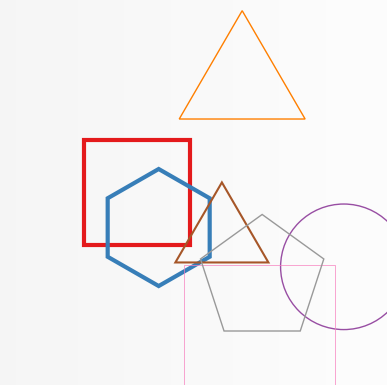[{"shape": "square", "thickness": 3, "radius": 0.68, "center": [0.354, 0.5]}, {"shape": "hexagon", "thickness": 3, "radius": 0.76, "center": [0.41, 0.409]}, {"shape": "circle", "thickness": 1, "radius": 0.82, "center": [0.887, 0.307]}, {"shape": "triangle", "thickness": 1, "radius": 0.94, "center": [0.625, 0.785]}, {"shape": "triangle", "thickness": 1.5, "radius": 0.69, "center": [0.573, 0.388]}, {"shape": "square", "thickness": 0.5, "radius": 0.98, "center": [0.67, 0.116]}, {"shape": "pentagon", "thickness": 1, "radius": 0.84, "center": [0.677, 0.276]}]